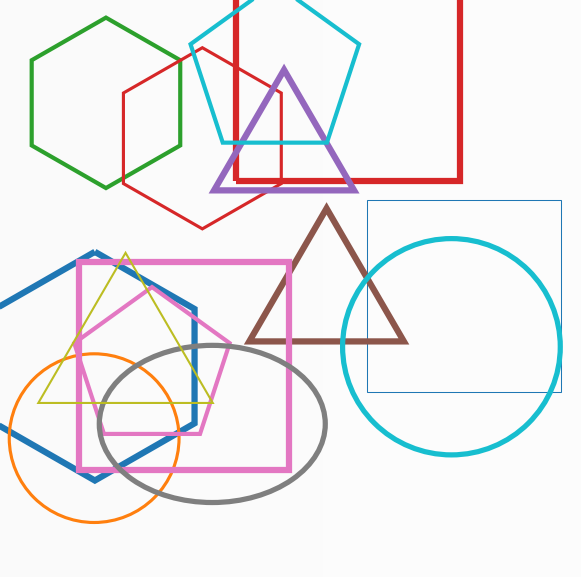[{"shape": "square", "thickness": 0.5, "radius": 0.83, "center": [0.798, 0.487]}, {"shape": "hexagon", "thickness": 3, "radius": 0.99, "center": [0.163, 0.365]}, {"shape": "circle", "thickness": 1.5, "radius": 0.73, "center": [0.162, 0.24]}, {"shape": "hexagon", "thickness": 2, "radius": 0.74, "center": [0.182, 0.821]}, {"shape": "hexagon", "thickness": 1.5, "radius": 0.78, "center": [0.348, 0.76]}, {"shape": "square", "thickness": 3, "radius": 0.96, "center": [0.599, 0.879]}, {"shape": "triangle", "thickness": 3, "radius": 0.7, "center": [0.489, 0.739]}, {"shape": "triangle", "thickness": 3, "radius": 0.77, "center": [0.562, 0.485]}, {"shape": "pentagon", "thickness": 2, "radius": 0.7, "center": [0.261, 0.361]}, {"shape": "square", "thickness": 3, "radius": 0.9, "center": [0.317, 0.366]}, {"shape": "oval", "thickness": 2.5, "radius": 0.97, "center": [0.365, 0.265]}, {"shape": "triangle", "thickness": 1, "radius": 0.87, "center": [0.216, 0.388]}, {"shape": "pentagon", "thickness": 2, "radius": 0.76, "center": [0.473, 0.875]}, {"shape": "circle", "thickness": 2.5, "radius": 0.94, "center": [0.777, 0.399]}]